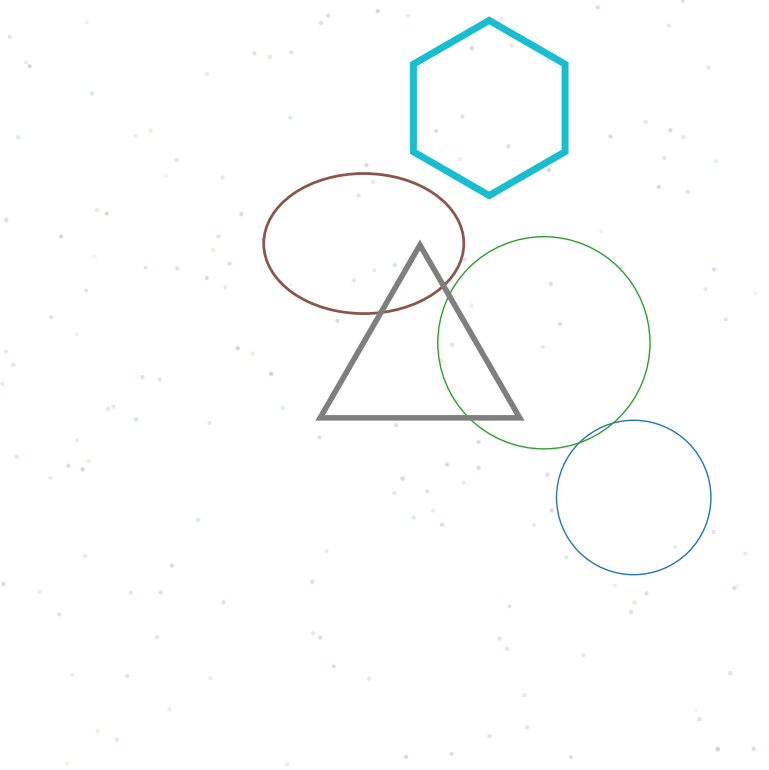[{"shape": "circle", "thickness": 0.5, "radius": 0.5, "center": [0.823, 0.354]}, {"shape": "circle", "thickness": 0.5, "radius": 0.69, "center": [0.706, 0.555]}, {"shape": "oval", "thickness": 1, "radius": 0.65, "center": [0.472, 0.684]}, {"shape": "triangle", "thickness": 2, "radius": 0.75, "center": [0.545, 0.532]}, {"shape": "hexagon", "thickness": 2.5, "radius": 0.57, "center": [0.635, 0.86]}]